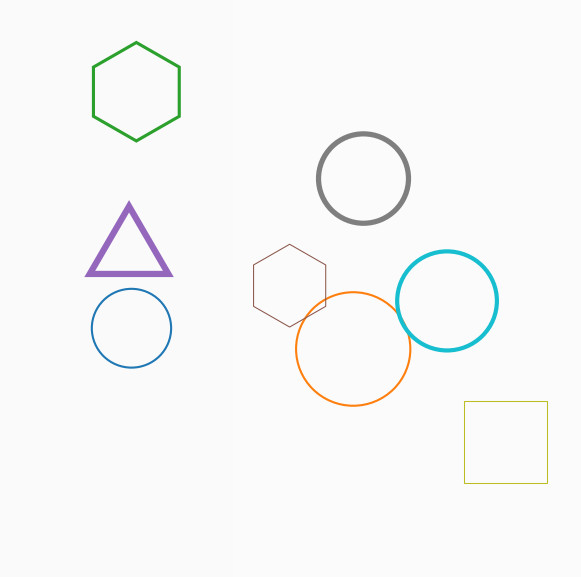[{"shape": "circle", "thickness": 1, "radius": 0.34, "center": [0.226, 0.431]}, {"shape": "circle", "thickness": 1, "radius": 0.49, "center": [0.608, 0.395]}, {"shape": "hexagon", "thickness": 1.5, "radius": 0.43, "center": [0.235, 0.84]}, {"shape": "triangle", "thickness": 3, "radius": 0.39, "center": [0.222, 0.564]}, {"shape": "hexagon", "thickness": 0.5, "radius": 0.36, "center": [0.498, 0.504]}, {"shape": "circle", "thickness": 2.5, "radius": 0.39, "center": [0.625, 0.69]}, {"shape": "square", "thickness": 0.5, "radius": 0.35, "center": [0.87, 0.234]}, {"shape": "circle", "thickness": 2, "radius": 0.43, "center": [0.769, 0.478]}]